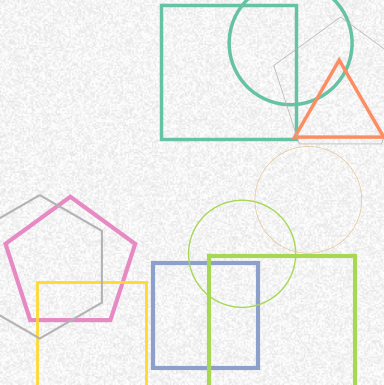[{"shape": "square", "thickness": 2.5, "radius": 0.87, "center": [0.593, 0.813]}, {"shape": "circle", "thickness": 2.5, "radius": 0.8, "center": [0.755, 0.888]}, {"shape": "triangle", "thickness": 2.5, "radius": 0.67, "center": [0.881, 0.711]}, {"shape": "square", "thickness": 3, "radius": 0.68, "center": [0.534, 0.181]}, {"shape": "pentagon", "thickness": 3, "radius": 0.89, "center": [0.183, 0.312]}, {"shape": "square", "thickness": 3, "radius": 0.95, "center": [0.733, 0.145]}, {"shape": "circle", "thickness": 1, "radius": 0.7, "center": [0.629, 0.341]}, {"shape": "square", "thickness": 2, "radius": 0.71, "center": [0.237, 0.126]}, {"shape": "circle", "thickness": 0.5, "radius": 0.69, "center": [0.801, 0.481]}, {"shape": "pentagon", "thickness": 0.5, "radius": 0.91, "center": [0.884, 0.774]}, {"shape": "hexagon", "thickness": 1.5, "radius": 0.93, "center": [0.103, 0.307]}]